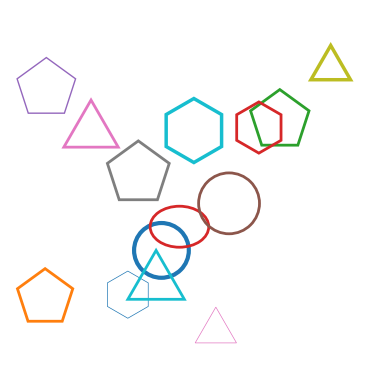[{"shape": "circle", "thickness": 3, "radius": 0.36, "center": [0.419, 0.35]}, {"shape": "hexagon", "thickness": 0.5, "radius": 0.31, "center": [0.332, 0.235]}, {"shape": "pentagon", "thickness": 2, "radius": 0.38, "center": [0.117, 0.227]}, {"shape": "pentagon", "thickness": 2, "radius": 0.4, "center": [0.727, 0.688]}, {"shape": "oval", "thickness": 2, "radius": 0.38, "center": [0.466, 0.411]}, {"shape": "hexagon", "thickness": 2, "radius": 0.33, "center": [0.672, 0.669]}, {"shape": "pentagon", "thickness": 1, "radius": 0.4, "center": [0.12, 0.771]}, {"shape": "circle", "thickness": 2, "radius": 0.4, "center": [0.595, 0.472]}, {"shape": "triangle", "thickness": 0.5, "radius": 0.31, "center": [0.561, 0.14]}, {"shape": "triangle", "thickness": 2, "radius": 0.41, "center": [0.236, 0.659]}, {"shape": "pentagon", "thickness": 2, "radius": 0.42, "center": [0.359, 0.55]}, {"shape": "triangle", "thickness": 2.5, "radius": 0.3, "center": [0.859, 0.823]}, {"shape": "triangle", "thickness": 2, "radius": 0.42, "center": [0.405, 0.265]}, {"shape": "hexagon", "thickness": 2.5, "radius": 0.42, "center": [0.504, 0.661]}]